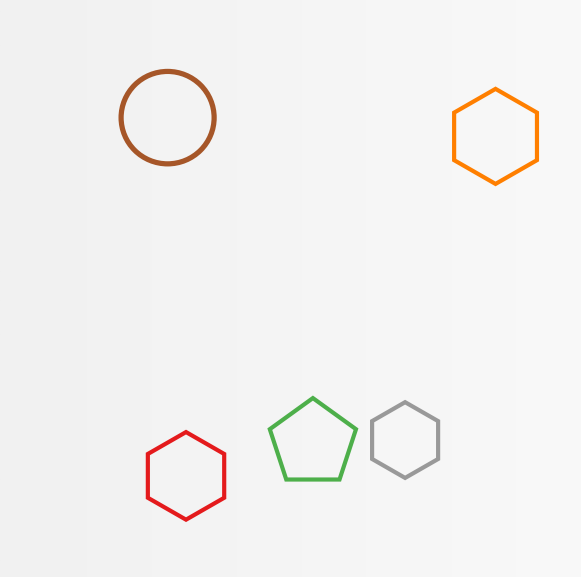[{"shape": "hexagon", "thickness": 2, "radius": 0.38, "center": [0.32, 0.175]}, {"shape": "pentagon", "thickness": 2, "radius": 0.39, "center": [0.538, 0.232]}, {"shape": "hexagon", "thickness": 2, "radius": 0.41, "center": [0.853, 0.763]}, {"shape": "circle", "thickness": 2.5, "radius": 0.4, "center": [0.288, 0.795]}, {"shape": "hexagon", "thickness": 2, "radius": 0.33, "center": [0.697, 0.237]}]